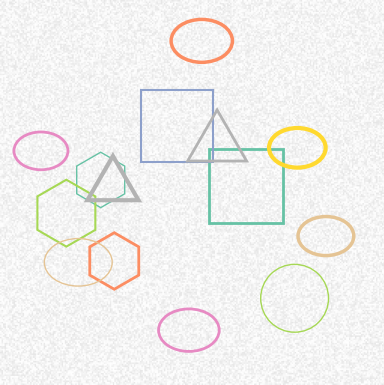[{"shape": "square", "thickness": 2, "radius": 0.48, "center": [0.64, 0.518]}, {"shape": "hexagon", "thickness": 1, "radius": 0.36, "center": [0.262, 0.533]}, {"shape": "hexagon", "thickness": 2, "radius": 0.37, "center": [0.297, 0.322]}, {"shape": "oval", "thickness": 2.5, "radius": 0.4, "center": [0.524, 0.894]}, {"shape": "square", "thickness": 1.5, "radius": 0.47, "center": [0.461, 0.672]}, {"shape": "oval", "thickness": 2, "radius": 0.35, "center": [0.106, 0.608]}, {"shape": "oval", "thickness": 2, "radius": 0.39, "center": [0.491, 0.142]}, {"shape": "hexagon", "thickness": 1.5, "radius": 0.43, "center": [0.172, 0.446]}, {"shape": "circle", "thickness": 1, "radius": 0.44, "center": [0.765, 0.225]}, {"shape": "oval", "thickness": 3, "radius": 0.37, "center": [0.772, 0.616]}, {"shape": "oval", "thickness": 1, "radius": 0.44, "center": [0.203, 0.319]}, {"shape": "oval", "thickness": 2.5, "radius": 0.36, "center": [0.847, 0.387]}, {"shape": "triangle", "thickness": 3, "radius": 0.38, "center": [0.293, 0.518]}, {"shape": "triangle", "thickness": 2, "radius": 0.44, "center": [0.564, 0.626]}]